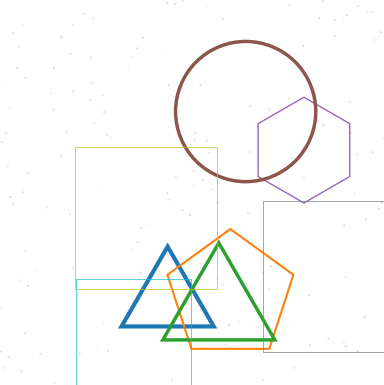[{"shape": "triangle", "thickness": 3, "radius": 0.69, "center": [0.435, 0.221]}, {"shape": "pentagon", "thickness": 1.5, "radius": 0.86, "center": [0.598, 0.233]}, {"shape": "triangle", "thickness": 2.5, "radius": 0.84, "center": [0.568, 0.201]}, {"shape": "hexagon", "thickness": 1, "radius": 0.69, "center": [0.789, 0.61]}, {"shape": "circle", "thickness": 2.5, "radius": 0.91, "center": [0.638, 0.71]}, {"shape": "square", "thickness": 0.5, "radius": 0.98, "center": [0.879, 0.282]}, {"shape": "square", "thickness": 0.5, "radius": 0.92, "center": [0.378, 0.435]}, {"shape": "square", "thickness": 0.5, "radius": 0.75, "center": [0.346, 0.124]}]